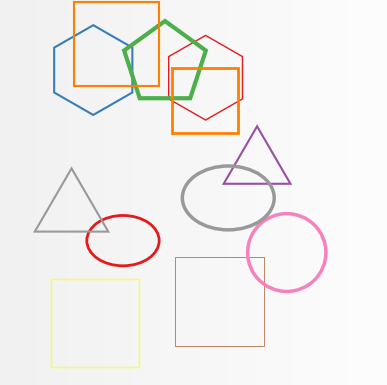[{"shape": "oval", "thickness": 2, "radius": 0.47, "center": [0.317, 0.375]}, {"shape": "hexagon", "thickness": 1, "radius": 0.55, "center": [0.531, 0.798]}, {"shape": "hexagon", "thickness": 1.5, "radius": 0.58, "center": [0.241, 0.818]}, {"shape": "pentagon", "thickness": 3, "radius": 0.55, "center": [0.426, 0.835]}, {"shape": "triangle", "thickness": 1.5, "radius": 0.5, "center": [0.663, 0.572]}, {"shape": "square", "thickness": 1.5, "radius": 0.55, "center": [0.301, 0.886]}, {"shape": "square", "thickness": 2, "radius": 0.42, "center": [0.529, 0.738]}, {"shape": "square", "thickness": 1, "radius": 0.57, "center": [0.245, 0.161]}, {"shape": "square", "thickness": 0.5, "radius": 0.58, "center": [0.567, 0.217]}, {"shape": "circle", "thickness": 2.5, "radius": 0.51, "center": [0.74, 0.344]}, {"shape": "triangle", "thickness": 1.5, "radius": 0.55, "center": [0.185, 0.453]}, {"shape": "oval", "thickness": 2.5, "radius": 0.59, "center": [0.589, 0.486]}]